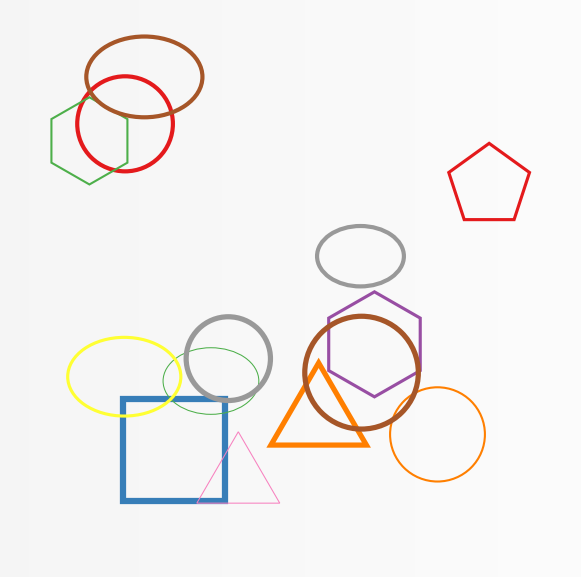[{"shape": "circle", "thickness": 2, "radius": 0.41, "center": [0.215, 0.785]}, {"shape": "pentagon", "thickness": 1.5, "radius": 0.37, "center": [0.842, 0.678]}, {"shape": "square", "thickness": 3, "radius": 0.44, "center": [0.3, 0.22]}, {"shape": "hexagon", "thickness": 1, "radius": 0.38, "center": [0.154, 0.755]}, {"shape": "oval", "thickness": 0.5, "radius": 0.41, "center": [0.363, 0.339]}, {"shape": "hexagon", "thickness": 1.5, "radius": 0.45, "center": [0.644, 0.403]}, {"shape": "circle", "thickness": 1, "radius": 0.41, "center": [0.753, 0.247]}, {"shape": "triangle", "thickness": 2.5, "radius": 0.47, "center": [0.548, 0.276]}, {"shape": "oval", "thickness": 1.5, "radius": 0.49, "center": [0.214, 0.347]}, {"shape": "oval", "thickness": 2, "radius": 0.5, "center": [0.248, 0.866]}, {"shape": "circle", "thickness": 2.5, "radius": 0.49, "center": [0.622, 0.354]}, {"shape": "triangle", "thickness": 0.5, "radius": 0.41, "center": [0.41, 0.169]}, {"shape": "oval", "thickness": 2, "radius": 0.37, "center": [0.62, 0.555]}, {"shape": "circle", "thickness": 2.5, "radius": 0.36, "center": [0.393, 0.378]}]